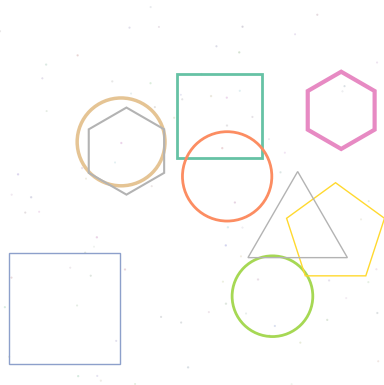[{"shape": "square", "thickness": 2, "radius": 0.55, "center": [0.571, 0.699]}, {"shape": "circle", "thickness": 2, "radius": 0.58, "center": [0.59, 0.542]}, {"shape": "square", "thickness": 1, "radius": 0.72, "center": [0.167, 0.198]}, {"shape": "hexagon", "thickness": 3, "radius": 0.5, "center": [0.886, 0.713]}, {"shape": "circle", "thickness": 2, "radius": 0.52, "center": [0.708, 0.231]}, {"shape": "pentagon", "thickness": 1, "radius": 0.67, "center": [0.872, 0.392]}, {"shape": "circle", "thickness": 2.5, "radius": 0.57, "center": [0.315, 0.631]}, {"shape": "hexagon", "thickness": 1.5, "radius": 0.57, "center": [0.328, 0.608]}, {"shape": "triangle", "thickness": 1, "radius": 0.75, "center": [0.773, 0.405]}]